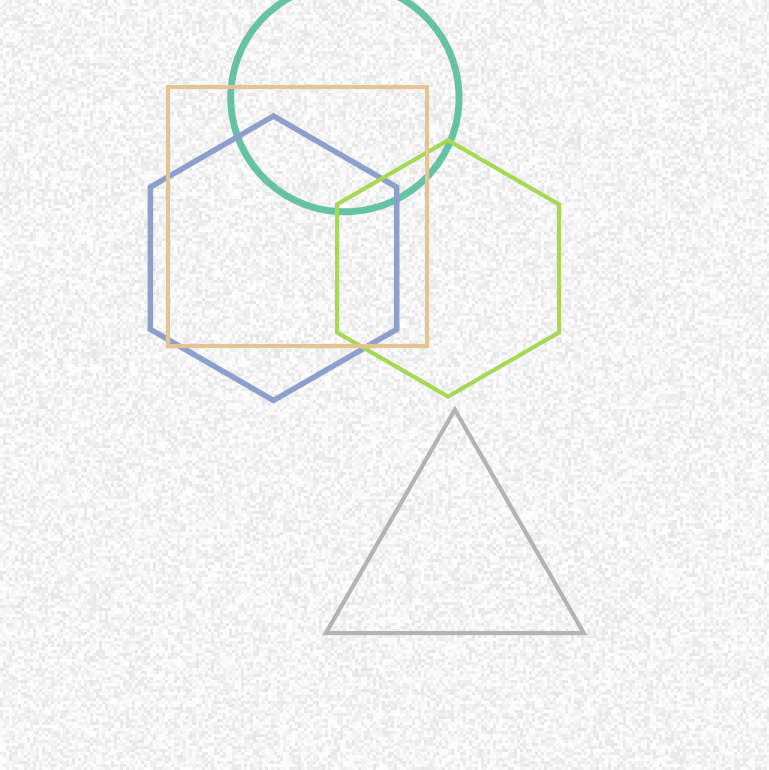[{"shape": "circle", "thickness": 2.5, "radius": 0.74, "center": [0.448, 0.873]}, {"shape": "hexagon", "thickness": 2, "radius": 0.92, "center": [0.355, 0.665]}, {"shape": "hexagon", "thickness": 1.5, "radius": 0.83, "center": [0.582, 0.651]}, {"shape": "square", "thickness": 1.5, "radius": 0.84, "center": [0.386, 0.719]}, {"shape": "triangle", "thickness": 1.5, "radius": 0.97, "center": [0.591, 0.275]}]